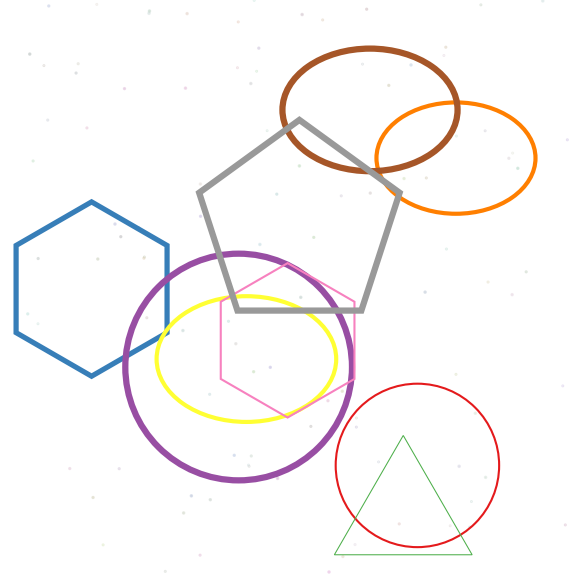[{"shape": "circle", "thickness": 1, "radius": 0.71, "center": [0.723, 0.193]}, {"shape": "hexagon", "thickness": 2.5, "radius": 0.75, "center": [0.159, 0.499]}, {"shape": "triangle", "thickness": 0.5, "radius": 0.69, "center": [0.698, 0.107]}, {"shape": "circle", "thickness": 3, "radius": 0.98, "center": [0.413, 0.364]}, {"shape": "oval", "thickness": 2, "radius": 0.69, "center": [0.79, 0.725]}, {"shape": "oval", "thickness": 2, "radius": 0.78, "center": [0.427, 0.377]}, {"shape": "oval", "thickness": 3, "radius": 0.76, "center": [0.641, 0.809]}, {"shape": "hexagon", "thickness": 1, "radius": 0.67, "center": [0.498, 0.41]}, {"shape": "pentagon", "thickness": 3, "radius": 0.91, "center": [0.518, 0.609]}]